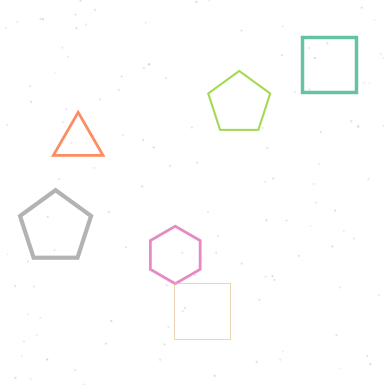[{"shape": "square", "thickness": 2.5, "radius": 0.35, "center": [0.855, 0.833]}, {"shape": "triangle", "thickness": 2, "radius": 0.37, "center": [0.203, 0.634]}, {"shape": "hexagon", "thickness": 2, "radius": 0.37, "center": [0.455, 0.338]}, {"shape": "pentagon", "thickness": 1.5, "radius": 0.42, "center": [0.621, 0.731]}, {"shape": "square", "thickness": 0.5, "radius": 0.37, "center": [0.525, 0.192]}, {"shape": "pentagon", "thickness": 3, "radius": 0.48, "center": [0.144, 0.409]}]